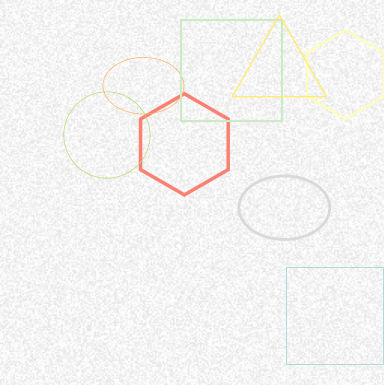[{"shape": "square", "thickness": 0.5, "radius": 0.63, "center": [0.869, 0.18]}, {"shape": "hexagon", "thickness": 1.5, "radius": 0.57, "center": [0.898, 0.806]}, {"shape": "hexagon", "thickness": 2.5, "radius": 0.66, "center": [0.479, 0.625]}, {"shape": "oval", "thickness": 0.5, "radius": 0.53, "center": [0.373, 0.777]}, {"shape": "circle", "thickness": 0.5, "radius": 0.56, "center": [0.278, 0.649]}, {"shape": "oval", "thickness": 2, "radius": 0.59, "center": [0.739, 0.46]}, {"shape": "square", "thickness": 1.5, "radius": 0.66, "center": [0.601, 0.816]}, {"shape": "triangle", "thickness": 1, "radius": 0.71, "center": [0.726, 0.82]}]